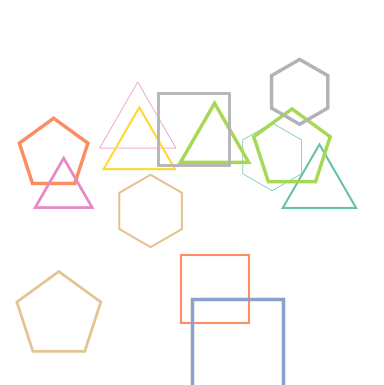[{"shape": "hexagon", "thickness": 0.5, "radius": 0.44, "center": [0.707, 0.593]}, {"shape": "triangle", "thickness": 1.5, "radius": 0.55, "center": [0.83, 0.515]}, {"shape": "square", "thickness": 1.5, "radius": 0.44, "center": [0.558, 0.249]}, {"shape": "pentagon", "thickness": 2.5, "radius": 0.47, "center": [0.139, 0.599]}, {"shape": "square", "thickness": 2.5, "radius": 0.59, "center": [0.618, 0.104]}, {"shape": "triangle", "thickness": 0.5, "radius": 0.57, "center": [0.358, 0.673]}, {"shape": "triangle", "thickness": 2, "radius": 0.43, "center": [0.165, 0.504]}, {"shape": "triangle", "thickness": 2.5, "radius": 0.51, "center": [0.557, 0.629]}, {"shape": "pentagon", "thickness": 2.5, "radius": 0.52, "center": [0.758, 0.613]}, {"shape": "triangle", "thickness": 1.5, "radius": 0.53, "center": [0.362, 0.614]}, {"shape": "hexagon", "thickness": 1.5, "radius": 0.47, "center": [0.391, 0.452]}, {"shape": "pentagon", "thickness": 2, "radius": 0.57, "center": [0.153, 0.18]}, {"shape": "hexagon", "thickness": 2.5, "radius": 0.42, "center": [0.778, 0.761]}, {"shape": "square", "thickness": 2, "radius": 0.46, "center": [0.503, 0.664]}]